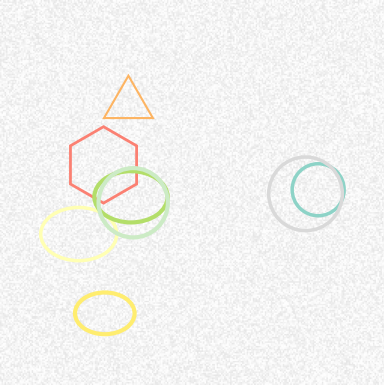[{"shape": "circle", "thickness": 2.5, "radius": 0.34, "center": [0.826, 0.507]}, {"shape": "oval", "thickness": 2.5, "radius": 0.49, "center": [0.204, 0.392]}, {"shape": "hexagon", "thickness": 2, "radius": 0.5, "center": [0.269, 0.572]}, {"shape": "triangle", "thickness": 1.5, "radius": 0.37, "center": [0.334, 0.73]}, {"shape": "oval", "thickness": 3, "radius": 0.48, "center": [0.34, 0.489]}, {"shape": "circle", "thickness": 2.5, "radius": 0.48, "center": [0.794, 0.497]}, {"shape": "circle", "thickness": 3, "radius": 0.45, "center": [0.346, 0.473]}, {"shape": "oval", "thickness": 3, "radius": 0.39, "center": [0.272, 0.186]}]